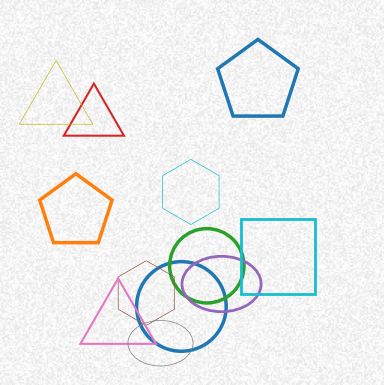[{"shape": "circle", "thickness": 2.5, "radius": 0.58, "center": [0.471, 0.204]}, {"shape": "pentagon", "thickness": 2.5, "radius": 0.55, "center": [0.67, 0.788]}, {"shape": "pentagon", "thickness": 2.5, "radius": 0.49, "center": [0.197, 0.45]}, {"shape": "circle", "thickness": 2.5, "radius": 0.48, "center": [0.537, 0.31]}, {"shape": "triangle", "thickness": 1.5, "radius": 0.45, "center": [0.244, 0.693]}, {"shape": "oval", "thickness": 2, "radius": 0.51, "center": [0.575, 0.262]}, {"shape": "hexagon", "thickness": 0.5, "radius": 0.42, "center": [0.38, 0.239]}, {"shape": "triangle", "thickness": 1.5, "radius": 0.57, "center": [0.307, 0.164]}, {"shape": "oval", "thickness": 0.5, "radius": 0.42, "center": [0.417, 0.109]}, {"shape": "triangle", "thickness": 0.5, "radius": 0.55, "center": [0.146, 0.732]}, {"shape": "hexagon", "thickness": 0.5, "radius": 0.42, "center": [0.496, 0.501]}, {"shape": "square", "thickness": 2, "radius": 0.48, "center": [0.723, 0.334]}]